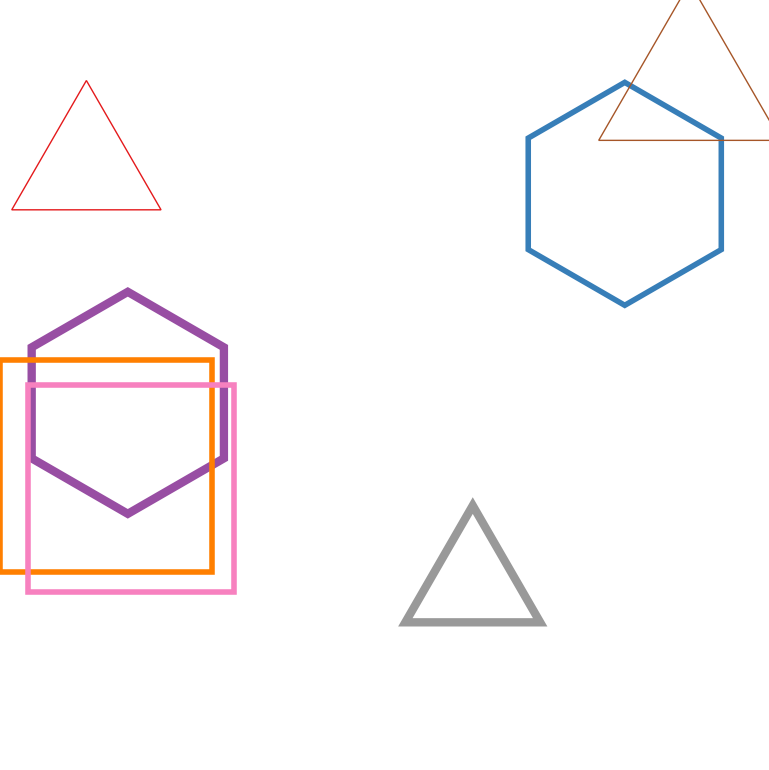[{"shape": "triangle", "thickness": 0.5, "radius": 0.56, "center": [0.112, 0.783]}, {"shape": "hexagon", "thickness": 2, "radius": 0.72, "center": [0.811, 0.748]}, {"shape": "hexagon", "thickness": 3, "radius": 0.72, "center": [0.166, 0.477]}, {"shape": "square", "thickness": 2, "radius": 0.69, "center": [0.138, 0.394]}, {"shape": "triangle", "thickness": 0.5, "radius": 0.68, "center": [0.896, 0.886]}, {"shape": "square", "thickness": 2, "radius": 0.67, "center": [0.17, 0.366]}, {"shape": "triangle", "thickness": 3, "radius": 0.51, "center": [0.614, 0.242]}]